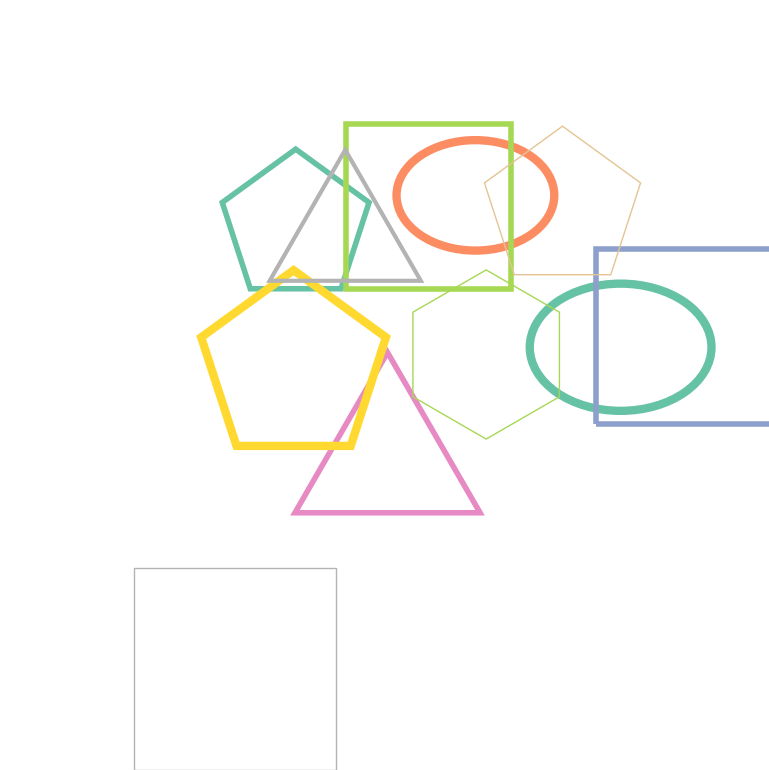[{"shape": "pentagon", "thickness": 2, "radius": 0.5, "center": [0.384, 0.706]}, {"shape": "oval", "thickness": 3, "radius": 0.59, "center": [0.806, 0.549]}, {"shape": "oval", "thickness": 3, "radius": 0.51, "center": [0.617, 0.746]}, {"shape": "square", "thickness": 2, "radius": 0.57, "center": [0.888, 0.563]}, {"shape": "triangle", "thickness": 2, "radius": 0.69, "center": [0.503, 0.403]}, {"shape": "hexagon", "thickness": 0.5, "radius": 0.55, "center": [0.631, 0.54]}, {"shape": "square", "thickness": 2, "radius": 0.54, "center": [0.557, 0.732]}, {"shape": "pentagon", "thickness": 3, "radius": 0.63, "center": [0.381, 0.523]}, {"shape": "pentagon", "thickness": 0.5, "radius": 0.53, "center": [0.731, 0.729]}, {"shape": "square", "thickness": 0.5, "radius": 0.65, "center": [0.305, 0.131]}, {"shape": "triangle", "thickness": 1.5, "radius": 0.57, "center": [0.448, 0.692]}]